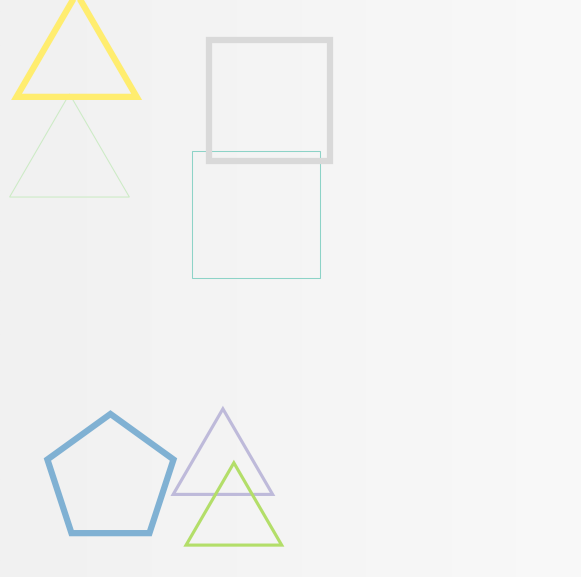[{"shape": "square", "thickness": 0.5, "radius": 0.55, "center": [0.441, 0.628]}, {"shape": "triangle", "thickness": 1.5, "radius": 0.49, "center": [0.383, 0.192]}, {"shape": "pentagon", "thickness": 3, "radius": 0.57, "center": [0.19, 0.168]}, {"shape": "triangle", "thickness": 1.5, "radius": 0.47, "center": [0.402, 0.103]}, {"shape": "square", "thickness": 3, "radius": 0.52, "center": [0.464, 0.825]}, {"shape": "triangle", "thickness": 0.5, "radius": 0.59, "center": [0.12, 0.717]}, {"shape": "triangle", "thickness": 3, "radius": 0.6, "center": [0.132, 0.891]}]